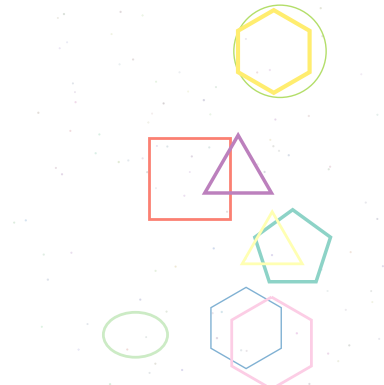[{"shape": "pentagon", "thickness": 2.5, "radius": 0.52, "center": [0.76, 0.352]}, {"shape": "triangle", "thickness": 2, "radius": 0.45, "center": [0.707, 0.36]}, {"shape": "square", "thickness": 2, "radius": 0.52, "center": [0.492, 0.536]}, {"shape": "hexagon", "thickness": 1, "radius": 0.53, "center": [0.639, 0.148]}, {"shape": "circle", "thickness": 1, "radius": 0.6, "center": [0.727, 0.867]}, {"shape": "hexagon", "thickness": 2, "radius": 0.6, "center": [0.705, 0.109]}, {"shape": "triangle", "thickness": 2.5, "radius": 0.5, "center": [0.619, 0.549]}, {"shape": "oval", "thickness": 2, "radius": 0.42, "center": [0.352, 0.13]}, {"shape": "hexagon", "thickness": 3, "radius": 0.54, "center": [0.711, 0.866]}]